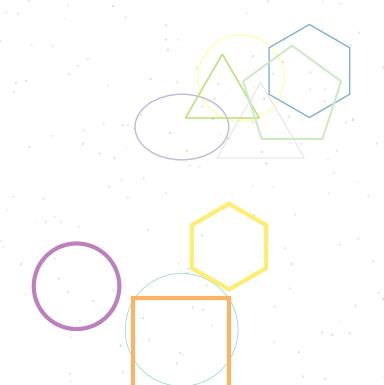[{"shape": "circle", "thickness": 0.5, "radius": 0.73, "center": [0.472, 0.143]}, {"shape": "circle", "thickness": 1, "radius": 0.56, "center": [0.626, 0.797]}, {"shape": "oval", "thickness": 1, "radius": 0.61, "center": [0.472, 0.67]}, {"shape": "hexagon", "thickness": 1, "radius": 0.6, "center": [0.804, 0.816]}, {"shape": "square", "thickness": 3, "radius": 0.62, "center": [0.471, 0.101]}, {"shape": "triangle", "thickness": 1, "radius": 0.55, "center": [0.577, 0.749]}, {"shape": "triangle", "thickness": 0.5, "radius": 0.65, "center": [0.677, 0.655]}, {"shape": "circle", "thickness": 3, "radius": 0.56, "center": [0.199, 0.256]}, {"shape": "pentagon", "thickness": 1.5, "radius": 0.67, "center": [0.759, 0.747]}, {"shape": "hexagon", "thickness": 3, "radius": 0.56, "center": [0.595, 0.359]}]